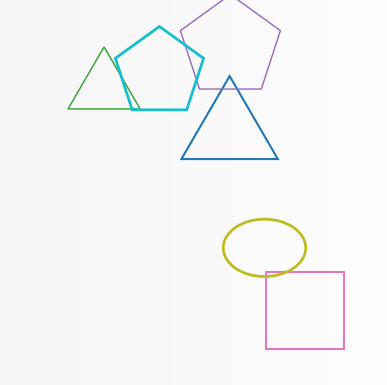[{"shape": "triangle", "thickness": 1.5, "radius": 0.72, "center": [0.593, 0.659]}, {"shape": "triangle", "thickness": 1, "radius": 0.54, "center": [0.269, 0.771]}, {"shape": "pentagon", "thickness": 1, "radius": 0.68, "center": [0.595, 0.879]}, {"shape": "square", "thickness": 1.5, "radius": 0.5, "center": [0.788, 0.193]}, {"shape": "oval", "thickness": 2, "radius": 0.53, "center": [0.683, 0.356]}, {"shape": "pentagon", "thickness": 2, "radius": 0.6, "center": [0.412, 0.812]}]